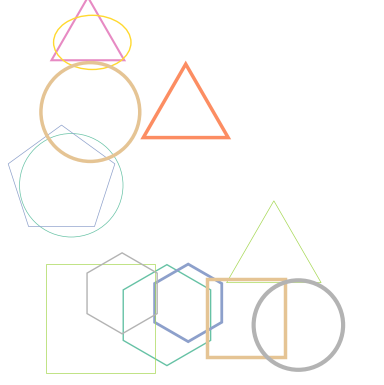[{"shape": "hexagon", "thickness": 1, "radius": 0.66, "center": [0.434, 0.182]}, {"shape": "circle", "thickness": 0.5, "radius": 0.67, "center": [0.185, 0.519]}, {"shape": "triangle", "thickness": 2.5, "radius": 0.64, "center": [0.482, 0.706]}, {"shape": "pentagon", "thickness": 0.5, "radius": 0.73, "center": [0.16, 0.529]}, {"shape": "hexagon", "thickness": 2, "radius": 0.5, "center": [0.489, 0.213]}, {"shape": "triangle", "thickness": 1.5, "radius": 0.55, "center": [0.228, 0.898]}, {"shape": "square", "thickness": 0.5, "radius": 0.71, "center": [0.26, 0.173]}, {"shape": "triangle", "thickness": 0.5, "radius": 0.71, "center": [0.711, 0.337]}, {"shape": "oval", "thickness": 1, "radius": 0.5, "center": [0.24, 0.89]}, {"shape": "circle", "thickness": 2.5, "radius": 0.64, "center": [0.235, 0.709]}, {"shape": "square", "thickness": 2.5, "radius": 0.51, "center": [0.639, 0.173]}, {"shape": "circle", "thickness": 3, "radius": 0.58, "center": [0.775, 0.156]}, {"shape": "hexagon", "thickness": 1, "radius": 0.53, "center": [0.317, 0.238]}]